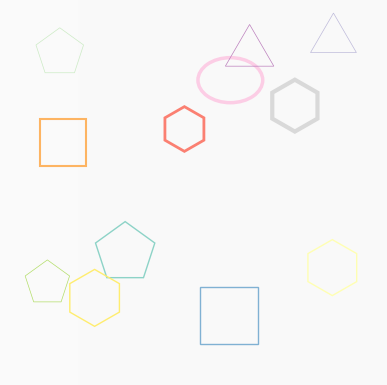[{"shape": "pentagon", "thickness": 1, "radius": 0.4, "center": [0.323, 0.344]}, {"shape": "hexagon", "thickness": 1, "radius": 0.36, "center": [0.858, 0.305]}, {"shape": "triangle", "thickness": 0.5, "radius": 0.34, "center": [0.861, 0.898]}, {"shape": "hexagon", "thickness": 2, "radius": 0.29, "center": [0.476, 0.665]}, {"shape": "square", "thickness": 1, "radius": 0.37, "center": [0.592, 0.181]}, {"shape": "square", "thickness": 1.5, "radius": 0.3, "center": [0.163, 0.629]}, {"shape": "pentagon", "thickness": 0.5, "radius": 0.3, "center": [0.122, 0.265]}, {"shape": "oval", "thickness": 2.5, "radius": 0.42, "center": [0.594, 0.792]}, {"shape": "hexagon", "thickness": 3, "radius": 0.34, "center": [0.761, 0.726]}, {"shape": "triangle", "thickness": 0.5, "radius": 0.36, "center": [0.644, 0.864]}, {"shape": "pentagon", "thickness": 0.5, "radius": 0.32, "center": [0.154, 0.863]}, {"shape": "hexagon", "thickness": 1, "radius": 0.37, "center": [0.244, 0.226]}]